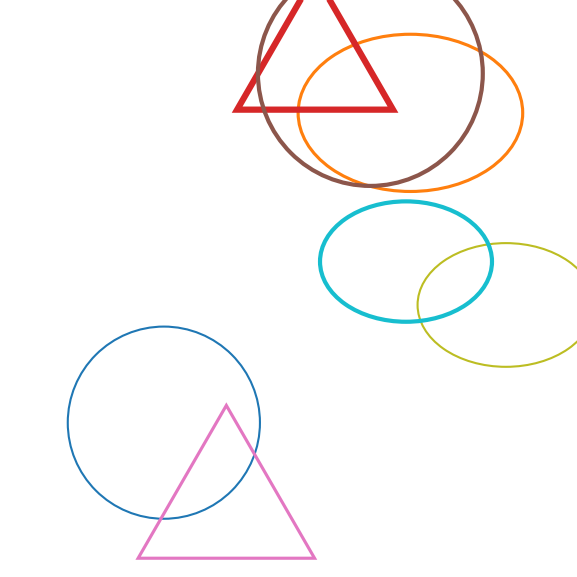[{"shape": "circle", "thickness": 1, "radius": 0.83, "center": [0.284, 0.267]}, {"shape": "oval", "thickness": 1.5, "radius": 0.97, "center": [0.711, 0.804]}, {"shape": "triangle", "thickness": 3, "radius": 0.78, "center": [0.546, 0.887]}, {"shape": "circle", "thickness": 2, "radius": 0.97, "center": [0.641, 0.872]}, {"shape": "triangle", "thickness": 1.5, "radius": 0.88, "center": [0.392, 0.121]}, {"shape": "oval", "thickness": 1, "radius": 0.77, "center": [0.876, 0.471]}, {"shape": "oval", "thickness": 2, "radius": 0.74, "center": [0.703, 0.546]}]